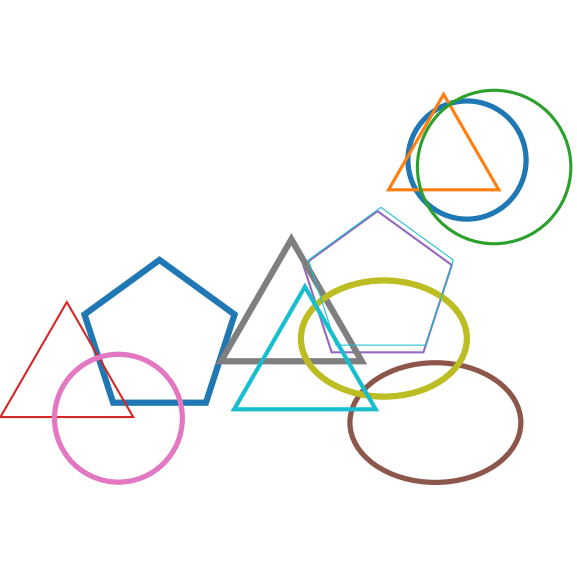[{"shape": "circle", "thickness": 2.5, "radius": 0.51, "center": [0.809, 0.722]}, {"shape": "pentagon", "thickness": 3, "radius": 0.68, "center": [0.276, 0.412]}, {"shape": "triangle", "thickness": 1.5, "radius": 0.55, "center": [0.768, 0.726]}, {"shape": "circle", "thickness": 1.5, "radius": 0.66, "center": [0.856, 0.71]}, {"shape": "triangle", "thickness": 1, "radius": 0.66, "center": [0.116, 0.343]}, {"shape": "pentagon", "thickness": 1, "radius": 0.68, "center": [0.654, 0.498]}, {"shape": "oval", "thickness": 2.5, "radius": 0.74, "center": [0.754, 0.267]}, {"shape": "circle", "thickness": 2.5, "radius": 0.55, "center": [0.205, 0.275]}, {"shape": "triangle", "thickness": 3, "radius": 0.7, "center": [0.505, 0.444]}, {"shape": "oval", "thickness": 3, "radius": 0.72, "center": [0.665, 0.413]}, {"shape": "pentagon", "thickness": 0.5, "radius": 0.66, "center": [0.66, 0.508]}, {"shape": "triangle", "thickness": 2, "radius": 0.71, "center": [0.528, 0.361]}]